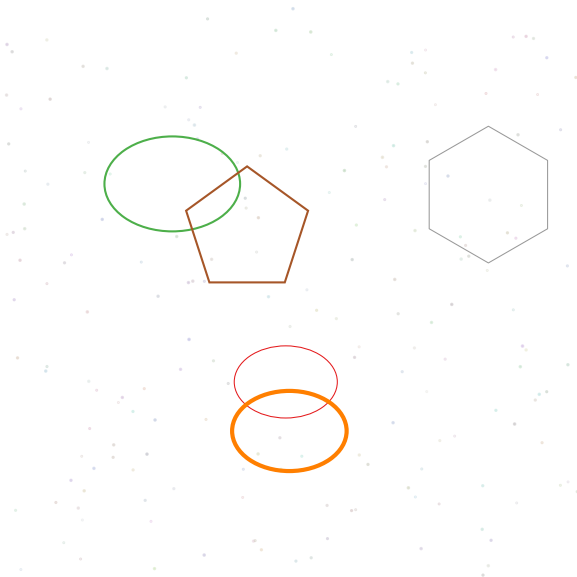[{"shape": "oval", "thickness": 0.5, "radius": 0.45, "center": [0.495, 0.338]}, {"shape": "oval", "thickness": 1, "radius": 0.59, "center": [0.298, 0.681]}, {"shape": "oval", "thickness": 2, "radius": 0.5, "center": [0.501, 0.253]}, {"shape": "pentagon", "thickness": 1, "radius": 0.56, "center": [0.428, 0.6]}, {"shape": "hexagon", "thickness": 0.5, "radius": 0.59, "center": [0.846, 0.662]}]